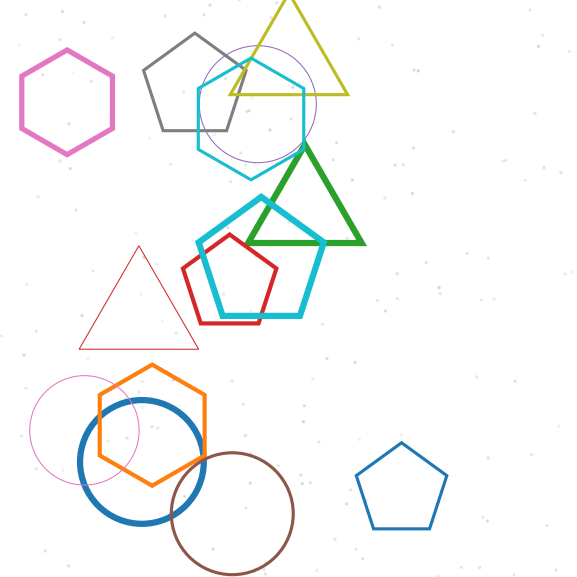[{"shape": "pentagon", "thickness": 1.5, "radius": 0.41, "center": [0.695, 0.15]}, {"shape": "circle", "thickness": 3, "radius": 0.54, "center": [0.246, 0.199]}, {"shape": "hexagon", "thickness": 2, "radius": 0.52, "center": [0.264, 0.263]}, {"shape": "triangle", "thickness": 3, "radius": 0.57, "center": [0.528, 0.635]}, {"shape": "pentagon", "thickness": 2, "radius": 0.43, "center": [0.398, 0.508]}, {"shape": "triangle", "thickness": 0.5, "radius": 0.6, "center": [0.24, 0.454]}, {"shape": "circle", "thickness": 0.5, "radius": 0.51, "center": [0.446, 0.819]}, {"shape": "circle", "thickness": 1.5, "radius": 0.53, "center": [0.402, 0.11]}, {"shape": "circle", "thickness": 0.5, "radius": 0.47, "center": [0.146, 0.254]}, {"shape": "hexagon", "thickness": 2.5, "radius": 0.45, "center": [0.116, 0.822]}, {"shape": "pentagon", "thickness": 1.5, "radius": 0.47, "center": [0.337, 0.848]}, {"shape": "triangle", "thickness": 1.5, "radius": 0.59, "center": [0.5, 0.894]}, {"shape": "pentagon", "thickness": 3, "radius": 0.57, "center": [0.452, 0.544]}, {"shape": "hexagon", "thickness": 1.5, "radius": 0.53, "center": [0.435, 0.793]}]